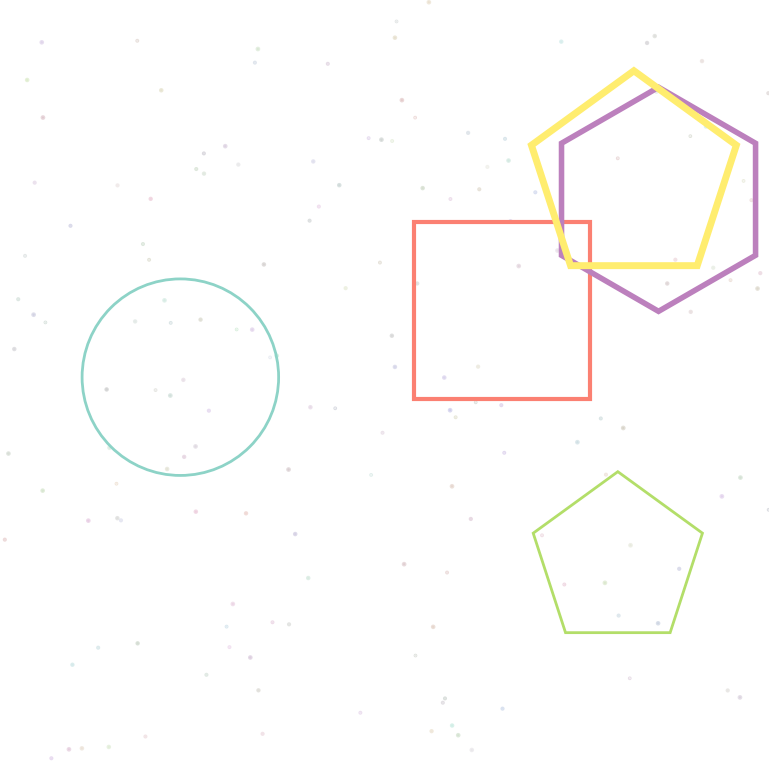[{"shape": "circle", "thickness": 1, "radius": 0.64, "center": [0.234, 0.51]}, {"shape": "square", "thickness": 1.5, "radius": 0.57, "center": [0.652, 0.597]}, {"shape": "pentagon", "thickness": 1, "radius": 0.58, "center": [0.802, 0.272]}, {"shape": "hexagon", "thickness": 2, "radius": 0.73, "center": [0.855, 0.741]}, {"shape": "pentagon", "thickness": 2.5, "radius": 0.7, "center": [0.823, 0.768]}]